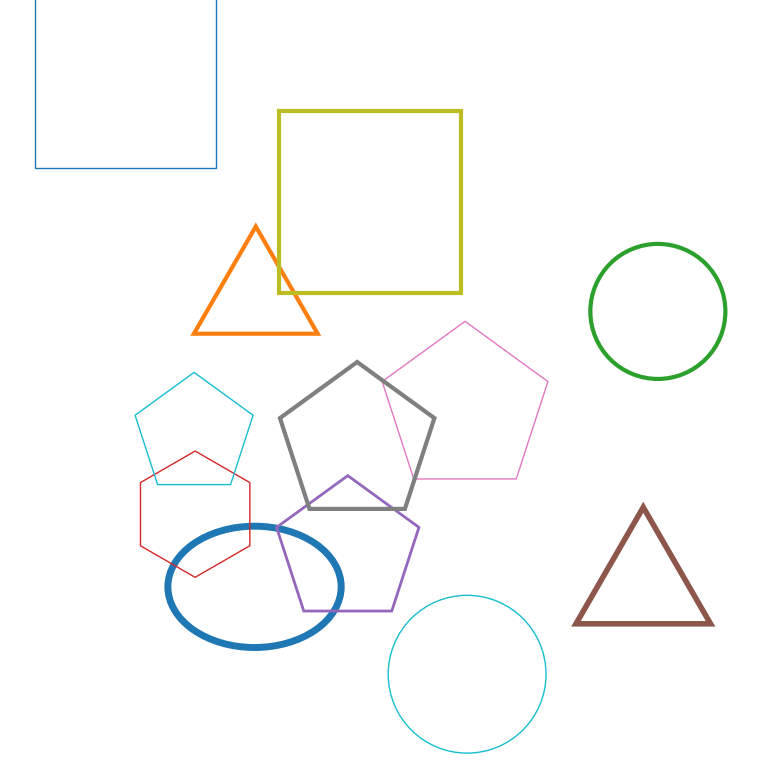[{"shape": "oval", "thickness": 2.5, "radius": 0.56, "center": [0.331, 0.238]}, {"shape": "square", "thickness": 0.5, "radius": 0.59, "center": [0.163, 0.899]}, {"shape": "triangle", "thickness": 1.5, "radius": 0.46, "center": [0.332, 0.613]}, {"shape": "circle", "thickness": 1.5, "radius": 0.44, "center": [0.854, 0.596]}, {"shape": "hexagon", "thickness": 0.5, "radius": 0.41, "center": [0.253, 0.332]}, {"shape": "pentagon", "thickness": 1, "radius": 0.49, "center": [0.452, 0.285]}, {"shape": "triangle", "thickness": 2, "radius": 0.5, "center": [0.835, 0.24]}, {"shape": "pentagon", "thickness": 0.5, "radius": 0.57, "center": [0.604, 0.47]}, {"shape": "pentagon", "thickness": 1.5, "radius": 0.53, "center": [0.464, 0.424]}, {"shape": "square", "thickness": 1.5, "radius": 0.59, "center": [0.48, 0.737]}, {"shape": "pentagon", "thickness": 0.5, "radius": 0.4, "center": [0.252, 0.436]}, {"shape": "circle", "thickness": 0.5, "radius": 0.51, "center": [0.607, 0.124]}]